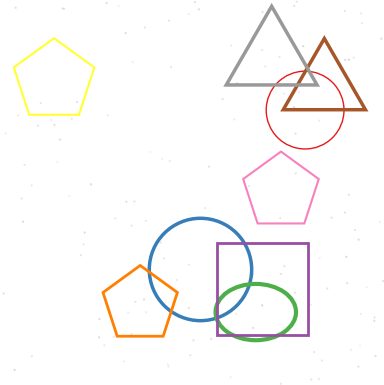[{"shape": "circle", "thickness": 1, "radius": 0.51, "center": [0.792, 0.714]}, {"shape": "circle", "thickness": 2.5, "radius": 0.66, "center": [0.521, 0.3]}, {"shape": "oval", "thickness": 3, "radius": 0.52, "center": [0.664, 0.189]}, {"shape": "square", "thickness": 2, "radius": 0.59, "center": [0.682, 0.249]}, {"shape": "pentagon", "thickness": 2, "radius": 0.51, "center": [0.364, 0.209]}, {"shape": "pentagon", "thickness": 1.5, "radius": 0.55, "center": [0.14, 0.791]}, {"shape": "triangle", "thickness": 2.5, "radius": 0.62, "center": [0.842, 0.777]}, {"shape": "pentagon", "thickness": 1.5, "radius": 0.52, "center": [0.73, 0.503]}, {"shape": "triangle", "thickness": 2.5, "radius": 0.68, "center": [0.706, 0.847]}]